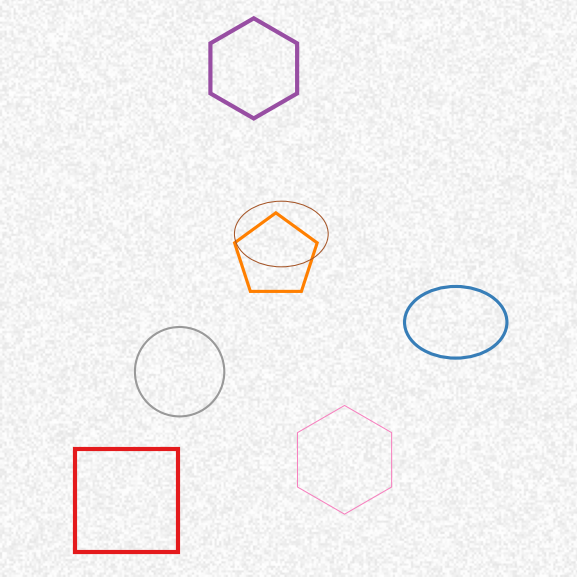[{"shape": "square", "thickness": 2, "radius": 0.44, "center": [0.219, 0.133]}, {"shape": "oval", "thickness": 1.5, "radius": 0.44, "center": [0.789, 0.441]}, {"shape": "hexagon", "thickness": 2, "radius": 0.43, "center": [0.439, 0.881]}, {"shape": "pentagon", "thickness": 1.5, "radius": 0.38, "center": [0.478, 0.555]}, {"shape": "oval", "thickness": 0.5, "radius": 0.41, "center": [0.487, 0.594]}, {"shape": "hexagon", "thickness": 0.5, "radius": 0.47, "center": [0.597, 0.203]}, {"shape": "circle", "thickness": 1, "radius": 0.39, "center": [0.311, 0.355]}]